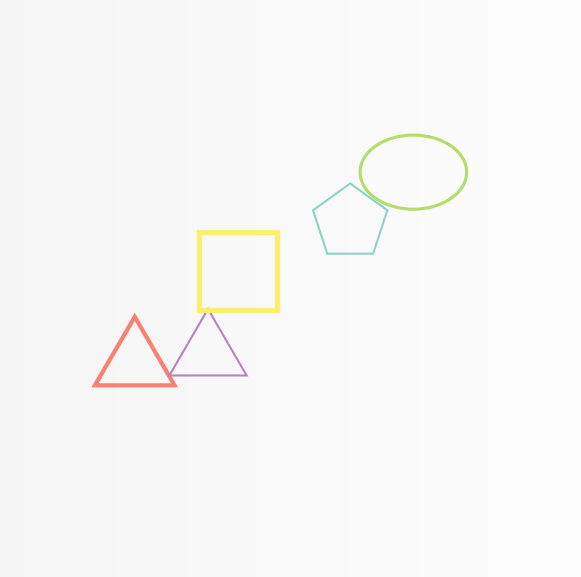[{"shape": "pentagon", "thickness": 1, "radius": 0.34, "center": [0.602, 0.614]}, {"shape": "triangle", "thickness": 2, "radius": 0.4, "center": [0.232, 0.371]}, {"shape": "oval", "thickness": 1.5, "radius": 0.46, "center": [0.711, 0.701]}, {"shape": "triangle", "thickness": 1, "radius": 0.38, "center": [0.358, 0.387]}, {"shape": "square", "thickness": 2.5, "radius": 0.33, "center": [0.409, 0.53]}]